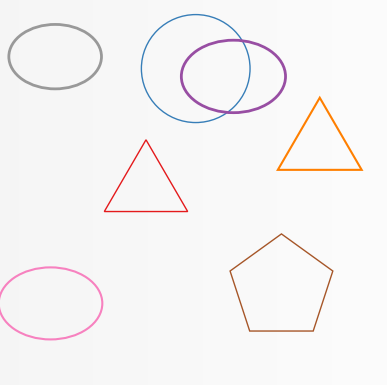[{"shape": "triangle", "thickness": 1, "radius": 0.62, "center": [0.377, 0.513]}, {"shape": "circle", "thickness": 1, "radius": 0.7, "center": [0.505, 0.822]}, {"shape": "oval", "thickness": 2, "radius": 0.67, "center": [0.602, 0.801]}, {"shape": "triangle", "thickness": 1.5, "radius": 0.62, "center": [0.825, 0.621]}, {"shape": "pentagon", "thickness": 1, "radius": 0.7, "center": [0.726, 0.253]}, {"shape": "oval", "thickness": 1.5, "radius": 0.67, "center": [0.13, 0.212]}, {"shape": "oval", "thickness": 2, "radius": 0.6, "center": [0.142, 0.853]}]